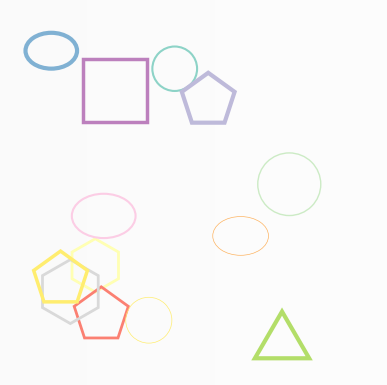[{"shape": "circle", "thickness": 1.5, "radius": 0.29, "center": [0.451, 0.821]}, {"shape": "hexagon", "thickness": 2, "radius": 0.35, "center": [0.246, 0.311]}, {"shape": "pentagon", "thickness": 3, "radius": 0.36, "center": [0.537, 0.739]}, {"shape": "pentagon", "thickness": 2, "radius": 0.37, "center": [0.261, 0.182]}, {"shape": "oval", "thickness": 3, "radius": 0.33, "center": [0.132, 0.868]}, {"shape": "oval", "thickness": 0.5, "radius": 0.36, "center": [0.621, 0.387]}, {"shape": "triangle", "thickness": 3, "radius": 0.4, "center": [0.728, 0.11]}, {"shape": "oval", "thickness": 1.5, "radius": 0.41, "center": [0.268, 0.439]}, {"shape": "hexagon", "thickness": 2, "radius": 0.42, "center": [0.182, 0.243]}, {"shape": "square", "thickness": 2.5, "radius": 0.41, "center": [0.296, 0.765]}, {"shape": "circle", "thickness": 1, "radius": 0.41, "center": [0.747, 0.521]}, {"shape": "circle", "thickness": 0.5, "radius": 0.3, "center": [0.384, 0.168]}, {"shape": "pentagon", "thickness": 2.5, "radius": 0.36, "center": [0.156, 0.275]}]